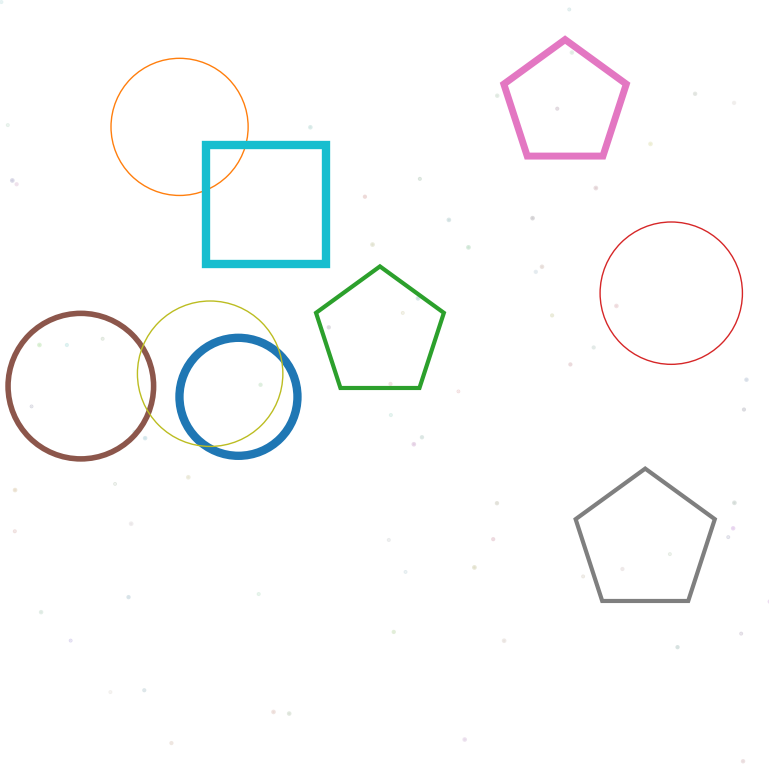[{"shape": "circle", "thickness": 3, "radius": 0.38, "center": [0.31, 0.485]}, {"shape": "circle", "thickness": 0.5, "radius": 0.45, "center": [0.233, 0.835]}, {"shape": "pentagon", "thickness": 1.5, "radius": 0.44, "center": [0.493, 0.567]}, {"shape": "circle", "thickness": 0.5, "radius": 0.46, "center": [0.872, 0.619]}, {"shape": "circle", "thickness": 2, "radius": 0.47, "center": [0.105, 0.499]}, {"shape": "pentagon", "thickness": 2.5, "radius": 0.42, "center": [0.734, 0.865]}, {"shape": "pentagon", "thickness": 1.5, "radius": 0.48, "center": [0.838, 0.296]}, {"shape": "circle", "thickness": 0.5, "radius": 0.47, "center": [0.273, 0.515]}, {"shape": "square", "thickness": 3, "radius": 0.39, "center": [0.346, 0.734]}]